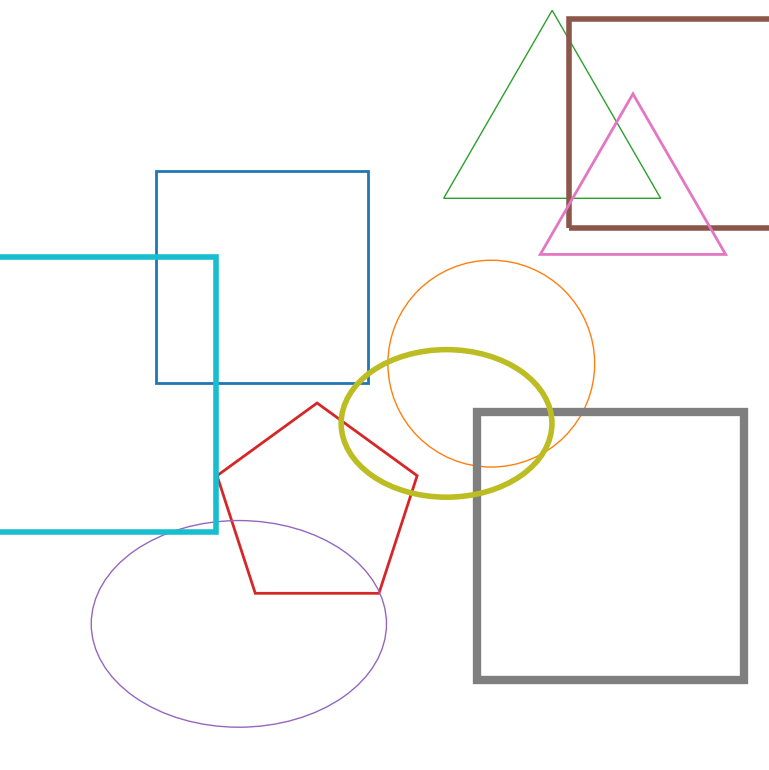[{"shape": "square", "thickness": 1, "radius": 0.69, "center": [0.341, 0.641]}, {"shape": "circle", "thickness": 0.5, "radius": 0.67, "center": [0.638, 0.528]}, {"shape": "triangle", "thickness": 0.5, "radius": 0.81, "center": [0.717, 0.824]}, {"shape": "pentagon", "thickness": 1, "radius": 0.68, "center": [0.412, 0.34]}, {"shape": "oval", "thickness": 0.5, "radius": 0.96, "center": [0.31, 0.19]}, {"shape": "square", "thickness": 2, "radius": 0.68, "center": [0.874, 0.84]}, {"shape": "triangle", "thickness": 1, "radius": 0.7, "center": [0.822, 0.739]}, {"shape": "square", "thickness": 3, "radius": 0.87, "center": [0.793, 0.291]}, {"shape": "oval", "thickness": 2, "radius": 0.68, "center": [0.58, 0.45]}, {"shape": "square", "thickness": 2, "radius": 0.89, "center": [0.102, 0.488]}]